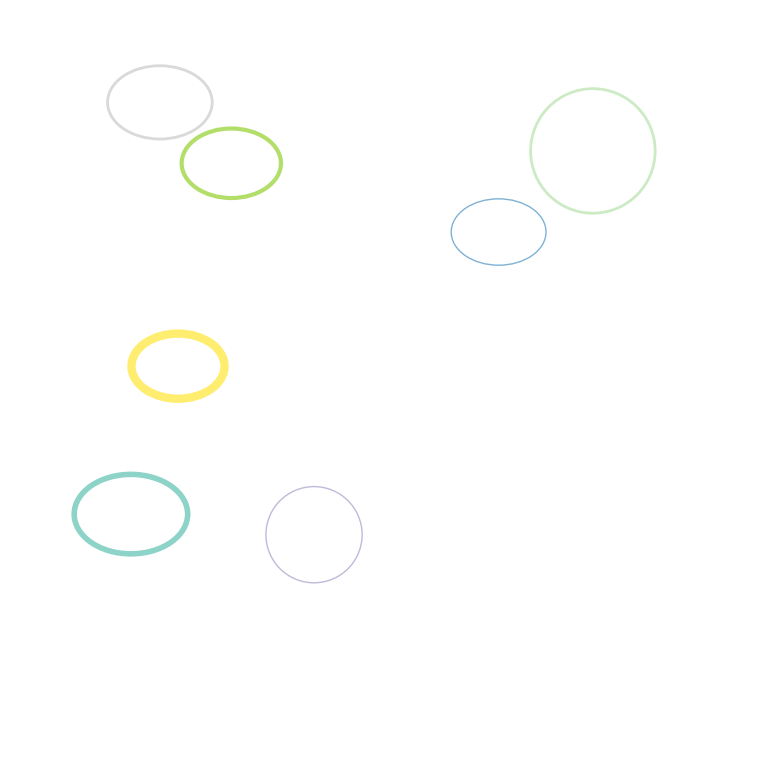[{"shape": "oval", "thickness": 2, "radius": 0.37, "center": [0.17, 0.332]}, {"shape": "circle", "thickness": 0.5, "radius": 0.31, "center": [0.408, 0.306]}, {"shape": "oval", "thickness": 0.5, "radius": 0.31, "center": [0.648, 0.699]}, {"shape": "oval", "thickness": 1.5, "radius": 0.32, "center": [0.3, 0.788]}, {"shape": "oval", "thickness": 1, "radius": 0.34, "center": [0.208, 0.867]}, {"shape": "circle", "thickness": 1, "radius": 0.4, "center": [0.77, 0.804]}, {"shape": "oval", "thickness": 3, "radius": 0.3, "center": [0.231, 0.524]}]